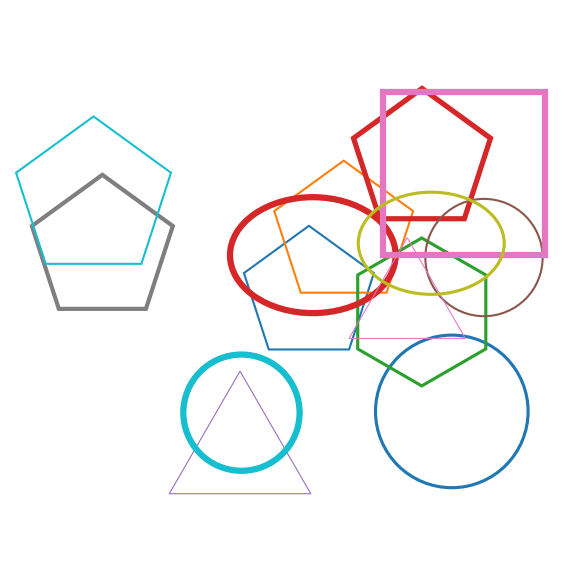[{"shape": "circle", "thickness": 1.5, "radius": 0.66, "center": [0.782, 0.287]}, {"shape": "pentagon", "thickness": 1, "radius": 0.59, "center": [0.535, 0.49]}, {"shape": "pentagon", "thickness": 1, "radius": 0.63, "center": [0.595, 0.595]}, {"shape": "hexagon", "thickness": 1.5, "radius": 0.64, "center": [0.73, 0.459]}, {"shape": "pentagon", "thickness": 2.5, "radius": 0.62, "center": [0.731, 0.721]}, {"shape": "oval", "thickness": 3, "radius": 0.72, "center": [0.542, 0.557]}, {"shape": "triangle", "thickness": 0.5, "radius": 0.71, "center": [0.416, 0.215]}, {"shape": "circle", "thickness": 1, "radius": 0.51, "center": [0.838, 0.553]}, {"shape": "square", "thickness": 3, "radius": 0.7, "center": [0.803, 0.699]}, {"shape": "triangle", "thickness": 0.5, "radius": 0.58, "center": [0.705, 0.471]}, {"shape": "pentagon", "thickness": 2, "radius": 0.64, "center": [0.177, 0.568]}, {"shape": "oval", "thickness": 1.5, "radius": 0.63, "center": [0.747, 0.578]}, {"shape": "pentagon", "thickness": 1, "radius": 0.71, "center": [0.162, 0.656]}, {"shape": "circle", "thickness": 3, "radius": 0.5, "center": [0.418, 0.285]}]